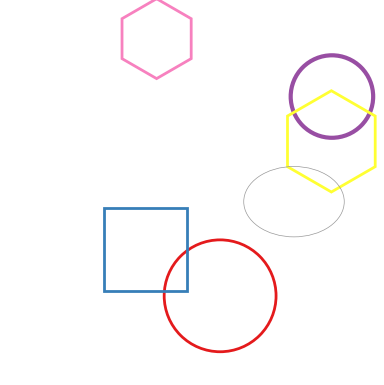[{"shape": "circle", "thickness": 2, "radius": 0.73, "center": [0.572, 0.232]}, {"shape": "square", "thickness": 2, "radius": 0.54, "center": [0.377, 0.352]}, {"shape": "circle", "thickness": 3, "radius": 0.54, "center": [0.862, 0.749]}, {"shape": "hexagon", "thickness": 2, "radius": 0.66, "center": [0.861, 0.633]}, {"shape": "hexagon", "thickness": 2, "radius": 0.52, "center": [0.407, 0.9]}, {"shape": "oval", "thickness": 0.5, "radius": 0.65, "center": [0.764, 0.476]}]